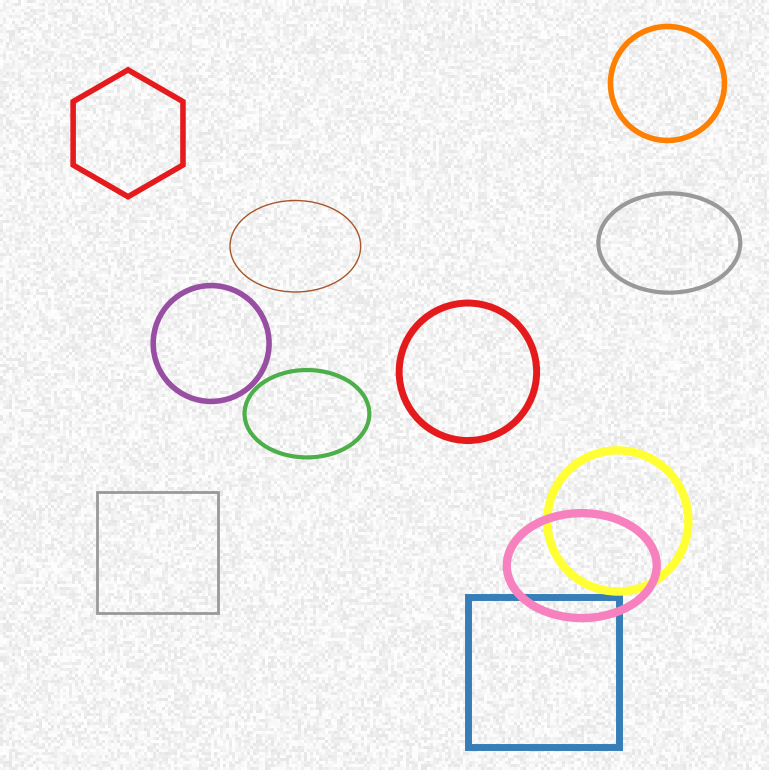[{"shape": "hexagon", "thickness": 2, "radius": 0.41, "center": [0.166, 0.827]}, {"shape": "circle", "thickness": 2.5, "radius": 0.45, "center": [0.608, 0.517]}, {"shape": "square", "thickness": 2.5, "radius": 0.49, "center": [0.706, 0.127]}, {"shape": "oval", "thickness": 1.5, "radius": 0.41, "center": [0.399, 0.463]}, {"shape": "circle", "thickness": 2, "radius": 0.38, "center": [0.274, 0.554]}, {"shape": "circle", "thickness": 2, "radius": 0.37, "center": [0.867, 0.892]}, {"shape": "circle", "thickness": 3, "radius": 0.46, "center": [0.802, 0.323]}, {"shape": "oval", "thickness": 0.5, "radius": 0.42, "center": [0.384, 0.68]}, {"shape": "oval", "thickness": 3, "radius": 0.49, "center": [0.756, 0.265]}, {"shape": "oval", "thickness": 1.5, "radius": 0.46, "center": [0.869, 0.684]}, {"shape": "square", "thickness": 1, "radius": 0.39, "center": [0.205, 0.282]}]